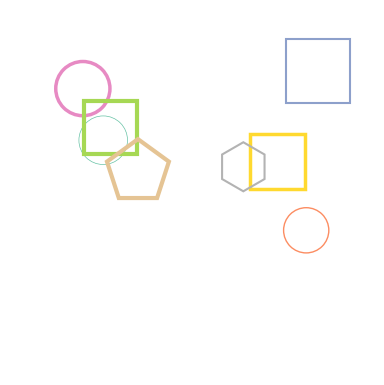[{"shape": "circle", "thickness": 0.5, "radius": 0.32, "center": [0.268, 0.636]}, {"shape": "circle", "thickness": 1, "radius": 0.29, "center": [0.795, 0.402]}, {"shape": "square", "thickness": 1.5, "radius": 0.41, "center": [0.826, 0.815]}, {"shape": "circle", "thickness": 2.5, "radius": 0.35, "center": [0.215, 0.77]}, {"shape": "square", "thickness": 3, "radius": 0.35, "center": [0.287, 0.669]}, {"shape": "square", "thickness": 2.5, "radius": 0.36, "center": [0.721, 0.58]}, {"shape": "pentagon", "thickness": 3, "radius": 0.42, "center": [0.358, 0.554]}, {"shape": "hexagon", "thickness": 1.5, "radius": 0.32, "center": [0.632, 0.567]}]